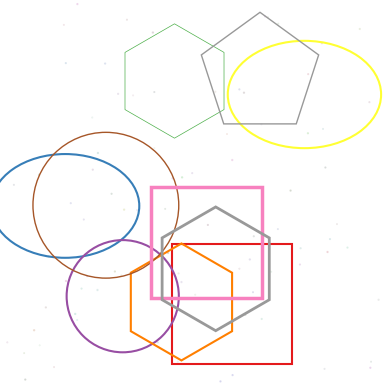[{"shape": "square", "thickness": 1.5, "radius": 0.78, "center": [0.603, 0.21]}, {"shape": "oval", "thickness": 1.5, "radius": 0.96, "center": [0.169, 0.465]}, {"shape": "hexagon", "thickness": 0.5, "radius": 0.74, "center": [0.453, 0.79]}, {"shape": "circle", "thickness": 1.5, "radius": 0.73, "center": [0.319, 0.231]}, {"shape": "hexagon", "thickness": 1.5, "radius": 0.76, "center": [0.471, 0.216]}, {"shape": "oval", "thickness": 1.5, "radius": 1.0, "center": [0.791, 0.755]}, {"shape": "circle", "thickness": 1, "radius": 0.95, "center": [0.275, 0.467]}, {"shape": "square", "thickness": 2.5, "radius": 0.72, "center": [0.537, 0.37]}, {"shape": "pentagon", "thickness": 1, "radius": 0.8, "center": [0.675, 0.808]}, {"shape": "hexagon", "thickness": 2, "radius": 0.8, "center": [0.56, 0.302]}]